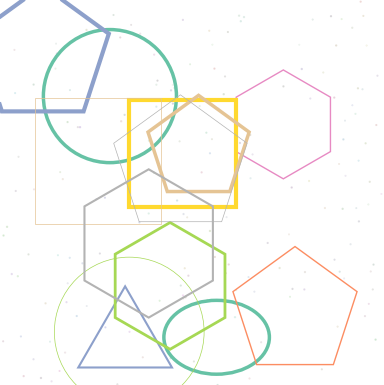[{"shape": "oval", "thickness": 2.5, "radius": 0.69, "center": [0.563, 0.124]}, {"shape": "circle", "thickness": 2.5, "radius": 0.86, "center": [0.286, 0.75]}, {"shape": "pentagon", "thickness": 1, "radius": 0.85, "center": [0.766, 0.19]}, {"shape": "triangle", "thickness": 1.5, "radius": 0.7, "center": [0.325, 0.116]}, {"shape": "pentagon", "thickness": 3, "radius": 0.9, "center": [0.111, 0.857]}, {"shape": "hexagon", "thickness": 1, "radius": 0.71, "center": [0.736, 0.677]}, {"shape": "circle", "thickness": 0.5, "radius": 0.97, "center": [0.336, 0.138]}, {"shape": "hexagon", "thickness": 2, "radius": 0.82, "center": [0.442, 0.257]}, {"shape": "square", "thickness": 3, "radius": 0.69, "center": [0.475, 0.602]}, {"shape": "pentagon", "thickness": 2.5, "radius": 0.69, "center": [0.516, 0.614]}, {"shape": "square", "thickness": 0.5, "radius": 0.82, "center": [0.255, 0.581]}, {"shape": "hexagon", "thickness": 1.5, "radius": 0.96, "center": [0.386, 0.368]}, {"shape": "pentagon", "thickness": 0.5, "radius": 0.91, "center": [0.469, 0.572]}]